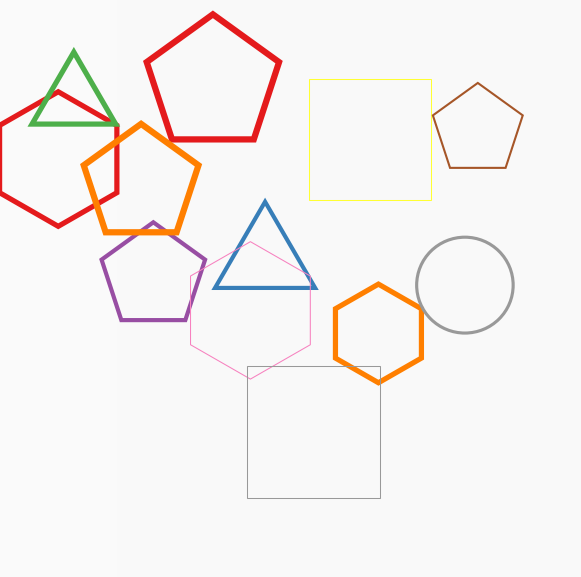[{"shape": "hexagon", "thickness": 2.5, "radius": 0.58, "center": [0.1, 0.724]}, {"shape": "pentagon", "thickness": 3, "radius": 0.6, "center": [0.366, 0.855]}, {"shape": "triangle", "thickness": 2, "radius": 0.5, "center": [0.456, 0.55]}, {"shape": "triangle", "thickness": 2.5, "radius": 0.42, "center": [0.127, 0.826]}, {"shape": "pentagon", "thickness": 2, "radius": 0.47, "center": [0.264, 0.521]}, {"shape": "hexagon", "thickness": 2.5, "radius": 0.43, "center": [0.651, 0.422]}, {"shape": "pentagon", "thickness": 3, "radius": 0.52, "center": [0.243, 0.681]}, {"shape": "square", "thickness": 0.5, "radius": 0.52, "center": [0.637, 0.758]}, {"shape": "pentagon", "thickness": 1, "radius": 0.41, "center": [0.822, 0.774]}, {"shape": "hexagon", "thickness": 0.5, "radius": 0.59, "center": [0.431, 0.462]}, {"shape": "square", "thickness": 0.5, "radius": 0.57, "center": [0.539, 0.251]}, {"shape": "circle", "thickness": 1.5, "radius": 0.41, "center": [0.8, 0.505]}]